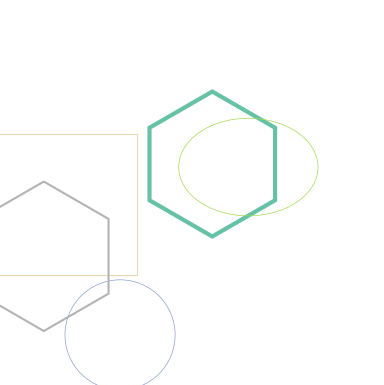[{"shape": "hexagon", "thickness": 3, "radius": 0.94, "center": [0.551, 0.574]}, {"shape": "circle", "thickness": 0.5, "radius": 0.72, "center": [0.312, 0.13]}, {"shape": "oval", "thickness": 0.5, "radius": 0.9, "center": [0.645, 0.566]}, {"shape": "square", "thickness": 0.5, "radius": 0.92, "center": [0.173, 0.469]}, {"shape": "hexagon", "thickness": 1.5, "radius": 0.97, "center": [0.114, 0.334]}]